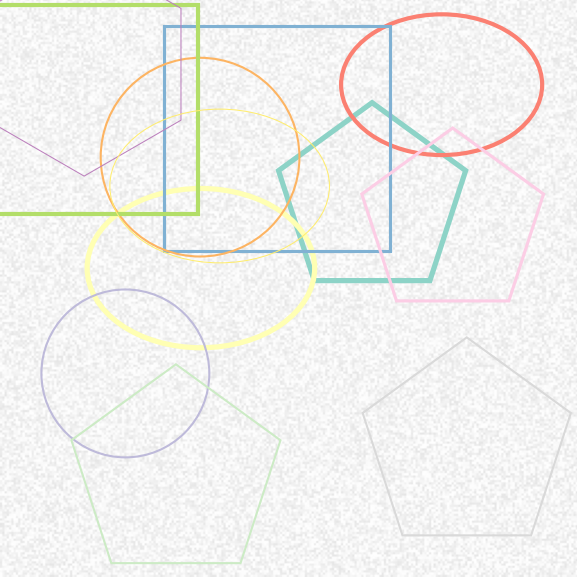[{"shape": "pentagon", "thickness": 2.5, "radius": 0.85, "center": [0.644, 0.651]}, {"shape": "oval", "thickness": 2.5, "radius": 0.98, "center": [0.348, 0.535]}, {"shape": "circle", "thickness": 1, "radius": 0.73, "center": [0.217, 0.353]}, {"shape": "oval", "thickness": 2, "radius": 0.87, "center": [0.765, 0.852]}, {"shape": "square", "thickness": 1.5, "radius": 0.98, "center": [0.48, 0.759]}, {"shape": "circle", "thickness": 1, "radius": 0.86, "center": [0.346, 0.727]}, {"shape": "square", "thickness": 2, "radius": 0.9, "center": [0.162, 0.809]}, {"shape": "pentagon", "thickness": 1.5, "radius": 0.83, "center": [0.784, 0.612]}, {"shape": "pentagon", "thickness": 1, "radius": 0.95, "center": [0.808, 0.225]}, {"shape": "hexagon", "thickness": 0.5, "radius": 0.97, "center": [0.146, 0.888]}, {"shape": "pentagon", "thickness": 1, "radius": 0.95, "center": [0.305, 0.178]}, {"shape": "oval", "thickness": 0.5, "radius": 0.95, "center": [0.38, 0.677]}]